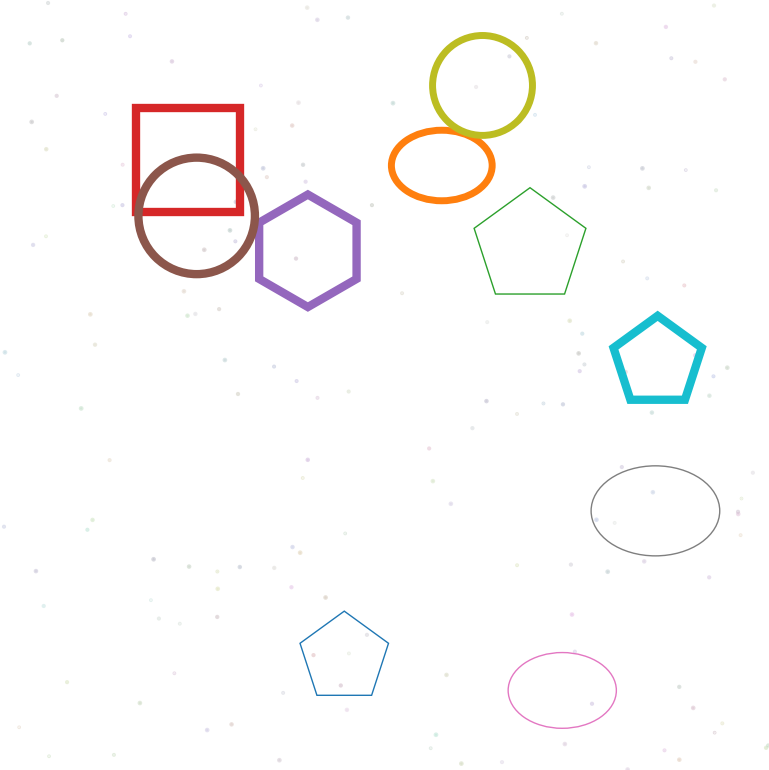[{"shape": "pentagon", "thickness": 0.5, "radius": 0.3, "center": [0.447, 0.146]}, {"shape": "oval", "thickness": 2.5, "radius": 0.33, "center": [0.574, 0.785]}, {"shape": "pentagon", "thickness": 0.5, "radius": 0.38, "center": [0.688, 0.68]}, {"shape": "square", "thickness": 3, "radius": 0.34, "center": [0.244, 0.792]}, {"shape": "hexagon", "thickness": 3, "radius": 0.37, "center": [0.4, 0.674]}, {"shape": "circle", "thickness": 3, "radius": 0.38, "center": [0.255, 0.72]}, {"shape": "oval", "thickness": 0.5, "radius": 0.35, "center": [0.73, 0.103]}, {"shape": "oval", "thickness": 0.5, "radius": 0.42, "center": [0.851, 0.337]}, {"shape": "circle", "thickness": 2.5, "radius": 0.32, "center": [0.627, 0.889]}, {"shape": "pentagon", "thickness": 3, "radius": 0.3, "center": [0.854, 0.53]}]